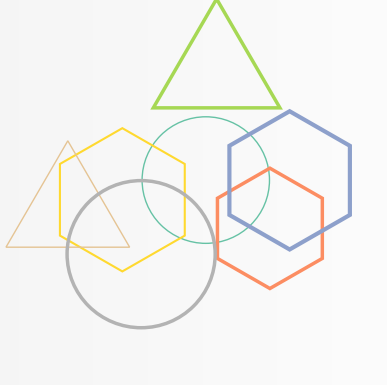[{"shape": "circle", "thickness": 1, "radius": 0.82, "center": [0.531, 0.532]}, {"shape": "hexagon", "thickness": 2.5, "radius": 0.78, "center": [0.696, 0.407]}, {"shape": "hexagon", "thickness": 3, "radius": 0.9, "center": [0.747, 0.532]}, {"shape": "triangle", "thickness": 2.5, "radius": 0.94, "center": [0.559, 0.814]}, {"shape": "hexagon", "thickness": 1.5, "radius": 0.93, "center": [0.316, 0.481]}, {"shape": "triangle", "thickness": 1, "radius": 0.92, "center": [0.175, 0.45]}, {"shape": "circle", "thickness": 2.5, "radius": 0.96, "center": [0.364, 0.34]}]